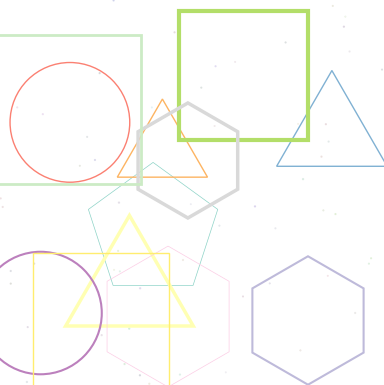[{"shape": "pentagon", "thickness": 0.5, "radius": 0.88, "center": [0.398, 0.402]}, {"shape": "triangle", "thickness": 2.5, "radius": 0.96, "center": [0.336, 0.249]}, {"shape": "hexagon", "thickness": 1.5, "radius": 0.83, "center": [0.8, 0.168]}, {"shape": "circle", "thickness": 1, "radius": 0.78, "center": [0.182, 0.682]}, {"shape": "triangle", "thickness": 1, "radius": 0.83, "center": [0.862, 0.651]}, {"shape": "triangle", "thickness": 1, "radius": 0.68, "center": [0.422, 0.607]}, {"shape": "square", "thickness": 3, "radius": 0.84, "center": [0.632, 0.803]}, {"shape": "hexagon", "thickness": 0.5, "radius": 0.92, "center": [0.437, 0.178]}, {"shape": "hexagon", "thickness": 2.5, "radius": 0.75, "center": [0.488, 0.583]}, {"shape": "circle", "thickness": 1.5, "radius": 0.8, "center": [0.105, 0.187]}, {"shape": "square", "thickness": 2, "radius": 0.96, "center": [0.174, 0.716]}, {"shape": "square", "thickness": 1, "radius": 0.88, "center": [0.263, 0.165]}]